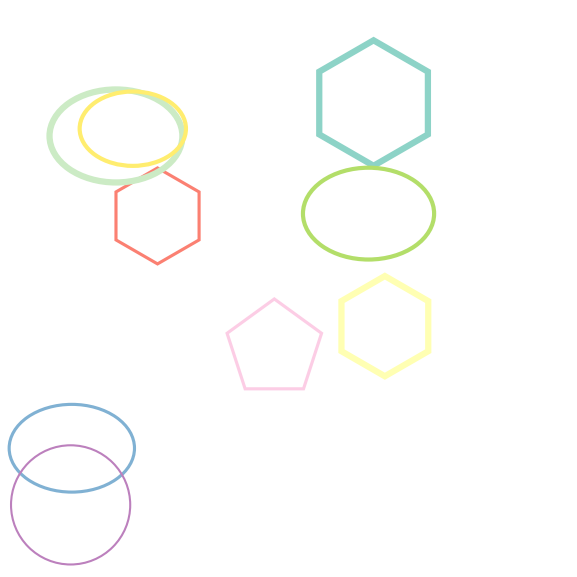[{"shape": "hexagon", "thickness": 3, "radius": 0.54, "center": [0.647, 0.821]}, {"shape": "hexagon", "thickness": 3, "radius": 0.43, "center": [0.666, 0.434]}, {"shape": "hexagon", "thickness": 1.5, "radius": 0.42, "center": [0.273, 0.625]}, {"shape": "oval", "thickness": 1.5, "radius": 0.54, "center": [0.124, 0.223]}, {"shape": "oval", "thickness": 2, "radius": 0.57, "center": [0.638, 0.629]}, {"shape": "pentagon", "thickness": 1.5, "radius": 0.43, "center": [0.475, 0.395]}, {"shape": "circle", "thickness": 1, "radius": 0.52, "center": [0.122, 0.125]}, {"shape": "oval", "thickness": 3, "radius": 0.58, "center": [0.201, 0.764]}, {"shape": "oval", "thickness": 2, "radius": 0.46, "center": [0.23, 0.776]}]